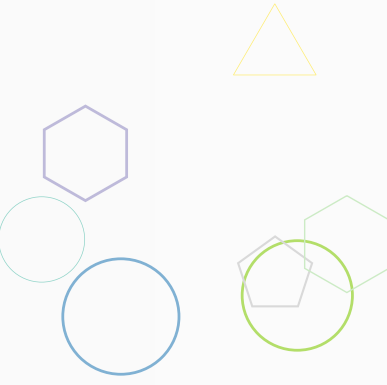[{"shape": "circle", "thickness": 0.5, "radius": 0.55, "center": [0.108, 0.378]}, {"shape": "hexagon", "thickness": 2, "radius": 0.61, "center": [0.221, 0.602]}, {"shape": "circle", "thickness": 2, "radius": 0.75, "center": [0.312, 0.178]}, {"shape": "circle", "thickness": 2, "radius": 0.71, "center": [0.767, 0.233]}, {"shape": "pentagon", "thickness": 1.5, "radius": 0.5, "center": [0.71, 0.285]}, {"shape": "hexagon", "thickness": 1, "radius": 0.63, "center": [0.895, 0.366]}, {"shape": "triangle", "thickness": 0.5, "radius": 0.62, "center": [0.709, 0.867]}]